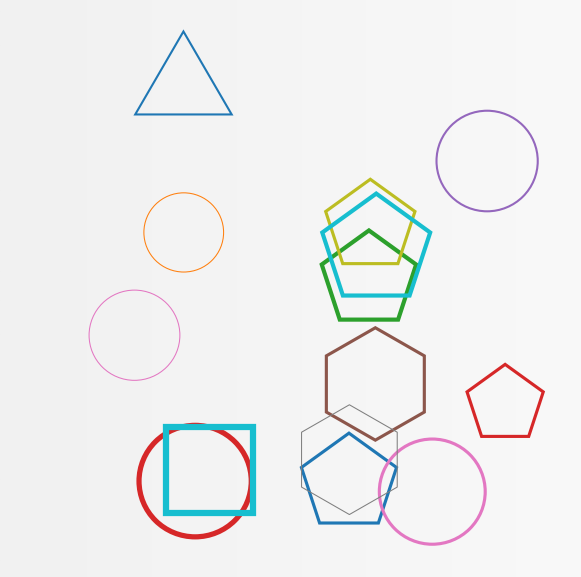[{"shape": "triangle", "thickness": 1, "radius": 0.48, "center": [0.316, 0.849]}, {"shape": "pentagon", "thickness": 1.5, "radius": 0.43, "center": [0.6, 0.163]}, {"shape": "circle", "thickness": 0.5, "radius": 0.34, "center": [0.316, 0.597]}, {"shape": "pentagon", "thickness": 2, "radius": 0.43, "center": [0.635, 0.515]}, {"shape": "pentagon", "thickness": 1.5, "radius": 0.34, "center": [0.869, 0.299]}, {"shape": "circle", "thickness": 2.5, "radius": 0.48, "center": [0.336, 0.166]}, {"shape": "circle", "thickness": 1, "radius": 0.44, "center": [0.838, 0.72]}, {"shape": "hexagon", "thickness": 1.5, "radius": 0.49, "center": [0.646, 0.334]}, {"shape": "circle", "thickness": 1.5, "radius": 0.46, "center": [0.744, 0.148]}, {"shape": "circle", "thickness": 0.5, "radius": 0.39, "center": [0.231, 0.419]}, {"shape": "hexagon", "thickness": 0.5, "radius": 0.48, "center": [0.601, 0.203]}, {"shape": "pentagon", "thickness": 1.5, "radius": 0.4, "center": [0.637, 0.608]}, {"shape": "square", "thickness": 3, "radius": 0.37, "center": [0.361, 0.186]}, {"shape": "pentagon", "thickness": 2, "radius": 0.49, "center": [0.647, 0.566]}]